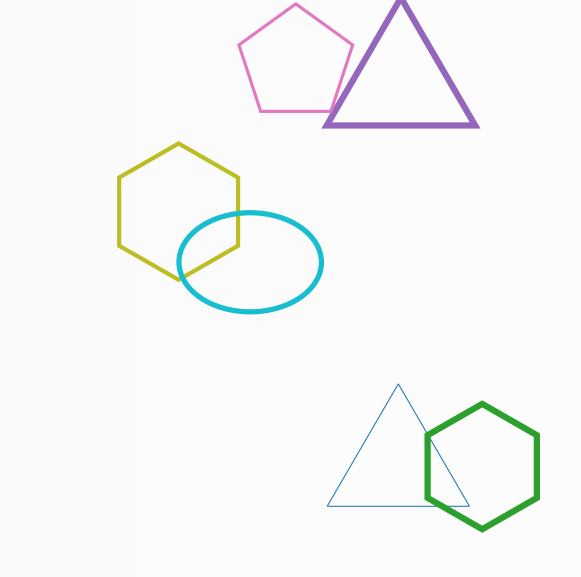[{"shape": "triangle", "thickness": 0.5, "radius": 0.71, "center": [0.685, 0.193]}, {"shape": "hexagon", "thickness": 3, "radius": 0.54, "center": [0.83, 0.191]}, {"shape": "triangle", "thickness": 3, "radius": 0.74, "center": [0.69, 0.856]}, {"shape": "pentagon", "thickness": 1.5, "radius": 0.51, "center": [0.509, 0.89]}, {"shape": "hexagon", "thickness": 2, "radius": 0.59, "center": [0.307, 0.633]}, {"shape": "oval", "thickness": 2.5, "radius": 0.61, "center": [0.43, 0.545]}]